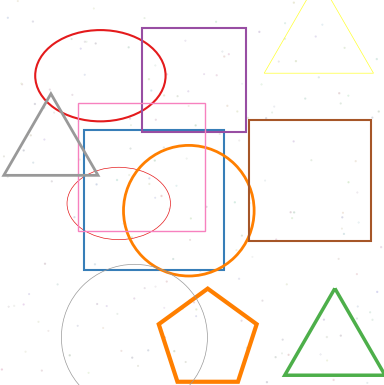[{"shape": "oval", "thickness": 0.5, "radius": 0.67, "center": [0.308, 0.471]}, {"shape": "oval", "thickness": 1.5, "radius": 0.85, "center": [0.261, 0.803]}, {"shape": "square", "thickness": 1.5, "radius": 0.91, "center": [0.4, 0.481]}, {"shape": "triangle", "thickness": 2.5, "radius": 0.75, "center": [0.87, 0.101]}, {"shape": "square", "thickness": 1.5, "radius": 0.67, "center": [0.504, 0.793]}, {"shape": "pentagon", "thickness": 3, "radius": 0.67, "center": [0.54, 0.117]}, {"shape": "circle", "thickness": 2, "radius": 0.85, "center": [0.49, 0.453]}, {"shape": "triangle", "thickness": 0.5, "radius": 0.82, "center": [0.828, 0.892]}, {"shape": "square", "thickness": 1.5, "radius": 0.79, "center": [0.805, 0.531]}, {"shape": "square", "thickness": 1, "radius": 0.83, "center": [0.368, 0.566]}, {"shape": "triangle", "thickness": 2, "radius": 0.71, "center": [0.132, 0.615]}, {"shape": "circle", "thickness": 0.5, "radius": 0.95, "center": [0.349, 0.124]}]